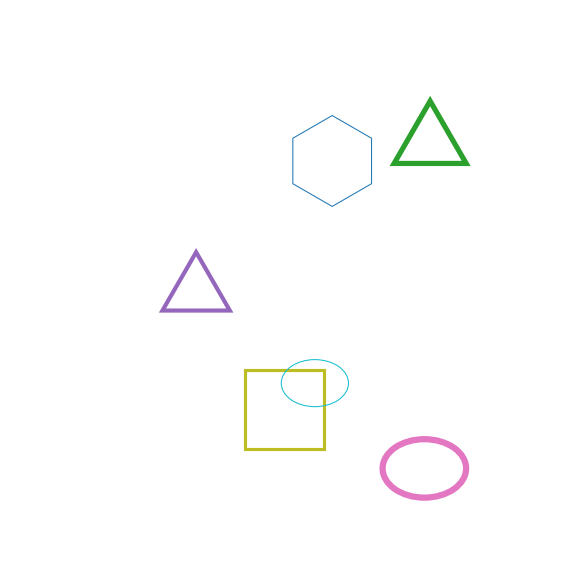[{"shape": "hexagon", "thickness": 0.5, "radius": 0.39, "center": [0.575, 0.72]}, {"shape": "triangle", "thickness": 2.5, "radius": 0.36, "center": [0.745, 0.752]}, {"shape": "triangle", "thickness": 2, "radius": 0.34, "center": [0.34, 0.495]}, {"shape": "oval", "thickness": 3, "radius": 0.36, "center": [0.735, 0.188]}, {"shape": "square", "thickness": 1.5, "radius": 0.34, "center": [0.493, 0.29]}, {"shape": "oval", "thickness": 0.5, "radius": 0.29, "center": [0.545, 0.336]}]